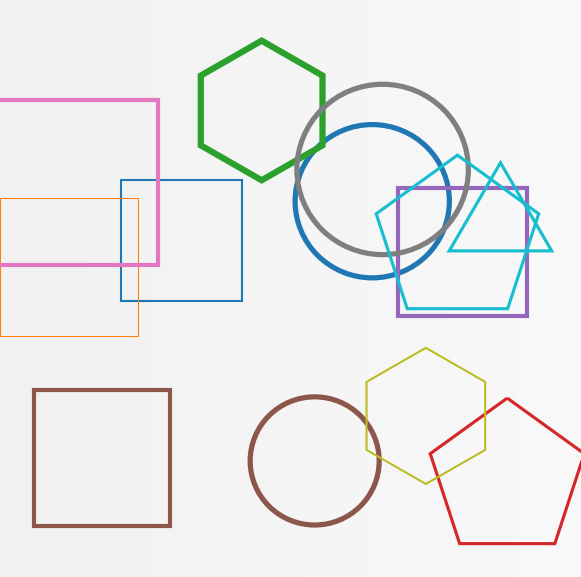[{"shape": "square", "thickness": 1, "radius": 0.52, "center": [0.312, 0.583]}, {"shape": "circle", "thickness": 2.5, "radius": 0.66, "center": [0.64, 0.651]}, {"shape": "square", "thickness": 0.5, "radius": 0.6, "center": [0.119, 0.537]}, {"shape": "hexagon", "thickness": 3, "radius": 0.6, "center": [0.45, 0.808]}, {"shape": "pentagon", "thickness": 1.5, "radius": 0.7, "center": [0.873, 0.17]}, {"shape": "square", "thickness": 2, "radius": 0.56, "center": [0.796, 0.563]}, {"shape": "circle", "thickness": 2.5, "radius": 0.55, "center": [0.541, 0.201]}, {"shape": "square", "thickness": 2, "radius": 0.59, "center": [0.175, 0.206]}, {"shape": "square", "thickness": 2, "radius": 0.72, "center": [0.128, 0.683]}, {"shape": "circle", "thickness": 2.5, "radius": 0.74, "center": [0.658, 0.706]}, {"shape": "hexagon", "thickness": 1, "radius": 0.59, "center": [0.733, 0.279]}, {"shape": "pentagon", "thickness": 1.5, "radius": 0.73, "center": [0.787, 0.584]}, {"shape": "triangle", "thickness": 1.5, "radius": 0.51, "center": [0.861, 0.616]}]